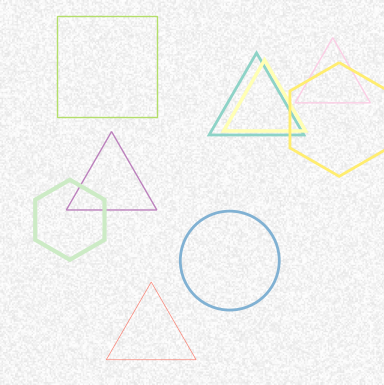[{"shape": "triangle", "thickness": 2, "radius": 0.71, "center": [0.666, 0.72]}, {"shape": "triangle", "thickness": 2.5, "radius": 0.61, "center": [0.687, 0.721]}, {"shape": "triangle", "thickness": 0.5, "radius": 0.67, "center": [0.393, 0.133]}, {"shape": "circle", "thickness": 2, "radius": 0.64, "center": [0.597, 0.323]}, {"shape": "square", "thickness": 1, "radius": 0.65, "center": [0.277, 0.828]}, {"shape": "triangle", "thickness": 1, "radius": 0.56, "center": [0.864, 0.789]}, {"shape": "triangle", "thickness": 1, "radius": 0.68, "center": [0.29, 0.522]}, {"shape": "hexagon", "thickness": 3, "radius": 0.52, "center": [0.181, 0.429]}, {"shape": "hexagon", "thickness": 2, "radius": 0.74, "center": [0.881, 0.69]}]